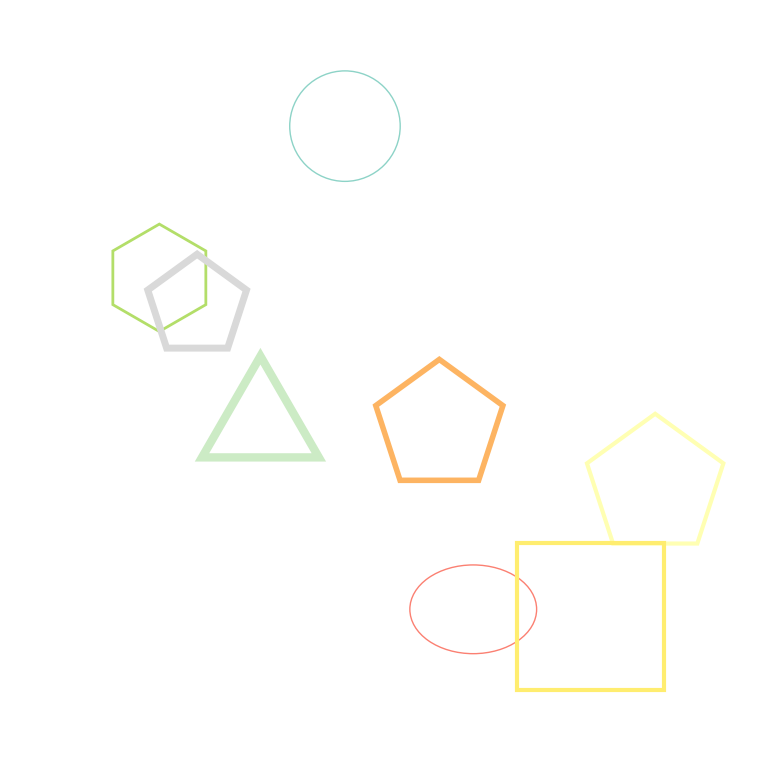[{"shape": "circle", "thickness": 0.5, "radius": 0.36, "center": [0.448, 0.836]}, {"shape": "pentagon", "thickness": 1.5, "radius": 0.47, "center": [0.851, 0.369]}, {"shape": "oval", "thickness": 0.5, "radius": 0.41, "center": [0.615, 0.209]}, {"shape": "pentagon", "thickness": 2, "radius": 0.43, "center": [0.571, 0.446]}, {"shape": "hexagon", "thickness": 1, "radius": 0.35, "center": [0.207, 0.639]}, {"shape": "pentagon", "thickness": 2.5, "radius": 0.34, "center": [0.256, 0.602]}, {"shape": "triangle", "thickness": 3, "radius": 0.44, "center": [0.338, 0.45]}, {"shape": "square", "thickness": 1.5, "radius": 0.48, "center": [0.767, 0.199]}]